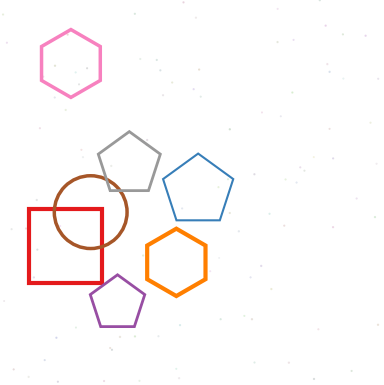[{"shape": "square", "thickness": 3, "radius": 0.48, "center": [0.169, 0.361]}, {"shape": "pentagon", "thickness": 1.5, "radius": 0.48, "center": [0.515, 0.505]}, {"shape": "pentagon", "thickness": 2, "radius": 0.37, "center": [0.305, 0.212]}, {"shape": "hexagon", "thickness": 3, "radius": 0.44, "center": [0.458, 0.319]}, {"shape": "circle", "thickness": 2.5, "radius": 0.47, "center": [0.236, 0.449]}, {"shape": "hexagon", "thickness": 2.5, "radius": 0.44, "center": [0.184, 0.835]}, {"shape": "pentagon", "thickness": 2, "radius": 0.42, "center": [0.336, 0.573]}]